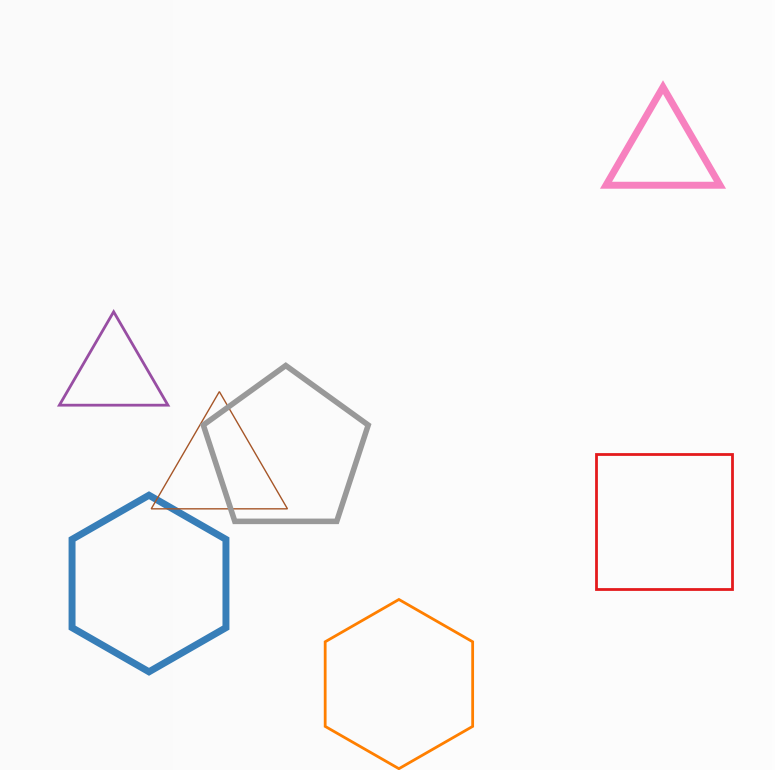[{"shape": "square", "thickness": 1, "radius": 0.44, "center": [0.856, 0.323]}, {"shape": "hexagon", "thickness": 2.5, "radius": 0.57, "center": [0.192, 0.242]}, {"shape": "triangle", "thickness": 1, "radius": 0.4, "center": [0.147, 0.514]}, {"shape": "hexagon", "thickness": 1, "radius": 0.55, "center": [0.515, 0.112]}, {"shape": "triangle", "thickness": 0.5, "radius": 0.51, "center": [0.283, 0.39]}, {"shape": "triangle", "thickness": 2.5, "radius": 0.42, "center": [0.855, 0.802]}, {"shape": "pentagon", "thickness": 2, "radius": 0.56, "center": [0.369, 0.413]}]